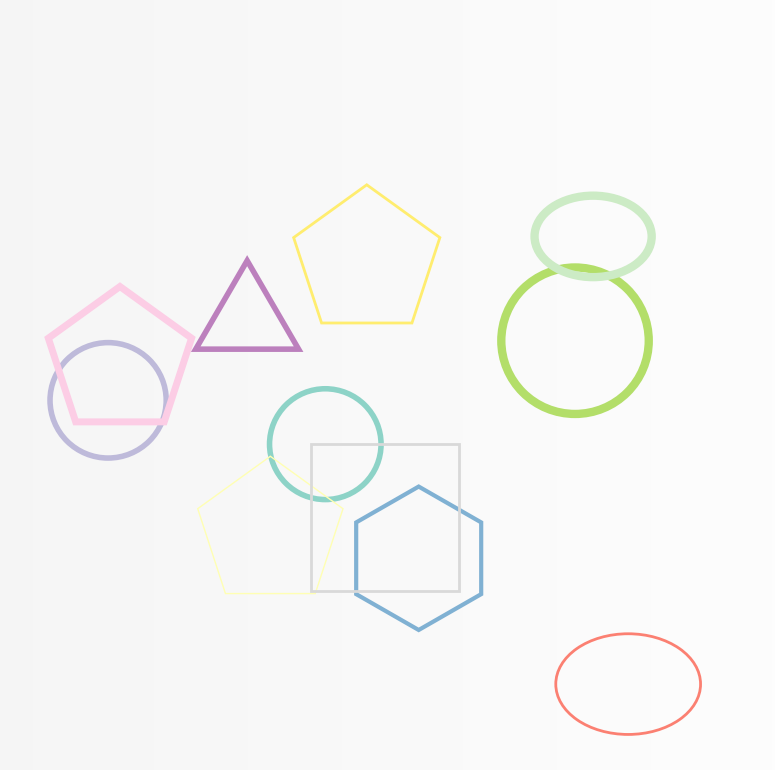[{"shape": "circle", "thickness": 2, "radius": 0.36, "center": [0.42, 0.423]}, {"shape": "pentagon", "thickness": 0.5, "radius": 0.49, "center": [0.349, 0.309]}, {"shape": "circle", "thickness": 2, "radius": 0.37, "center": [0.139, 0.48]}, {"shape": "oval", "thickness": 1, "radius": 0.47, "center": [0.811, 0.112]}, {"shape": "hexagon", "thickness": 1.5, "radius": 0.47, "center": [0.54, 0.275]}, {"shape": "circle", "thickness": 3, "radius": 0.48, "center": [0.742, 0.558]}, {"shape": "pentagon", "thickness": 2.5, "radius": 0.49, "center": [0.155, 0.531]}, {"shape": "square", "thickness": 1, "radius": 0.48, "center": [0.496, 0.328]}, {"shape": "triangle", "thickness": 2, "radius": 0.38, "center": [0.319, 0.585]}, {"shape": "oval", "thickness": 3, "radius": 0.38, "center": [0.765, 0.693]}, {"shape": "pentagon", "thickness": 1, "radius": 0.5, "center": [0.473, 0.661]}]